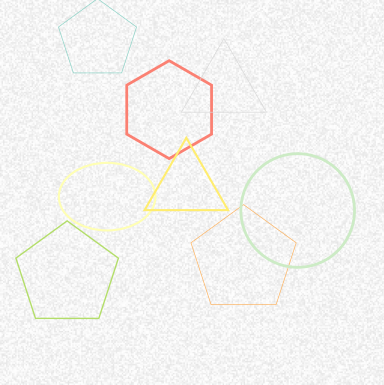[{"shape": "pentagon", "thickness": 0.5, "radius": 0.53, "center": [0.253, 0.897]}, {"shape": "oval", "thickness": 1.5, "radius": 0.63, "center": [0.278, 0.489]}, {"shape": "hexagon", "thickness": 2, "radius": 0.64, "center": [0.439, 0.715]}, {"shape": "pentagon", "thickness": 0.5, "radius": 0.72, "center": [0.633, 0.325]}, {"shape": "pentagon", "thickness": 1, "radius": 0.7, "center": [0.174, 0.286]}, {"shape": "triangle", "thickness": 0.5, "radius": 0.64, "center": [0.582, 0.772]}, {"shape": "circle", "thickness": 2, "radius": 0.74, "center": [0.773, 0.453]}, {"shape": "triangle", "thickness": 1.5, "radius": 0.63, "center": [0.484, 0.517]}]